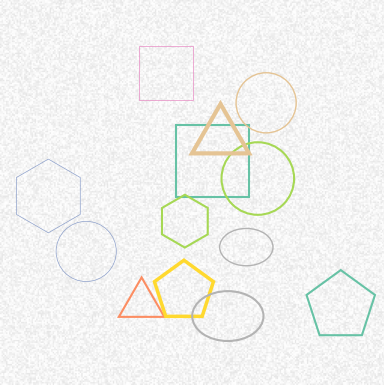[{"shape": "pentagon", "thickness": 1.5, "radius": 0.47, "center": [0.885, 0.205]}, {"shape": "square", "thickness": 1.5, "radius": 0.47, "center": [0.553, 0.582]}, {"shape": "triangle", "thickness": 1.5, "radius": 0.34, "center": [0.368, 0.211]}, {"shape": "hexagon", "thickness": 0.5, "radius": 0.48, "center": [0.126, 0.491]}, {"shape": "circle", "thickness": 0.5, "radius": 0.39, "center": [0.224, 0.347]}, {"shape": "square", "thickness": 0.5, "radius": 0.35, "center": [0.431, 0.811]}, {"shape": "circle", "thickness": 1.5, "radius": 0.47, "center": [0.67, 0.536]}, {"shape": "hexagon", "thickness": 1.5, "radius": 0.34, "center": [0.48, 0.426]}, {"shape": "pentagon", "thickness": 2.5, "radius": 0.4, "center": [0.478, 0.243]}, {"shape": "triangle", "thickness": 3, "radius": 0.43, "center": [0.573, 0.644]}, {"shape": "circle", "thickness": 1, "radius": 0.39, "center": [0.691, 0.733]}, {"shape": "oval", "thickness": 1, "radius": 0.35, "center": [0.64, 0.358]}, {"shape": "oval", "thickness": 1.5, "radius": 0.46, "center": [0.592, 0.179]}]